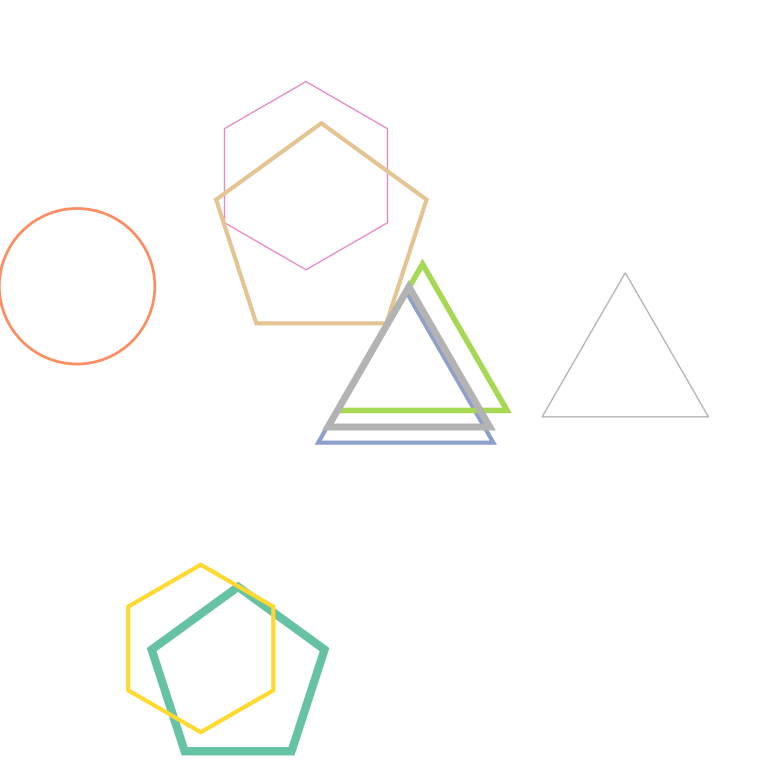[{"shape": "pentagon", "thickness": 3, "radius": 0.59, "center": [0.309, 0.12]}, {"shape": "circle", "thickness": 1, "radius": 0.51, "center": [0.1, 0.628]}, {"shape": "triangle", "thickness": 1.5, "radius": 0.66, "center": [0.527, 0.491]}, {"shape": "hexagon", "thickness": 0.5, "radius": 0.61, "center": [0.397, 0.772]}, {"shape": "triangle", "thickness": 2, "radius": 0.63, "center": [0.549, 0.53]}, {"shape": "hexagon", "thickness": 1.5, "radius": 0.54, "center": [0.261, 0.158]}, {"shape": "pentagon", "thickness": 1.5, "radius": 0.72, "center": [0.417, 0.696]}, {"shape": "triangle", "thickness": 2.5, "radius": 0.61, "center": [0.531, 0.506]}, {"shape": "triangle", "thickness": 0.5, "radius": 0.62, "center": [0.812, 0.521]}]